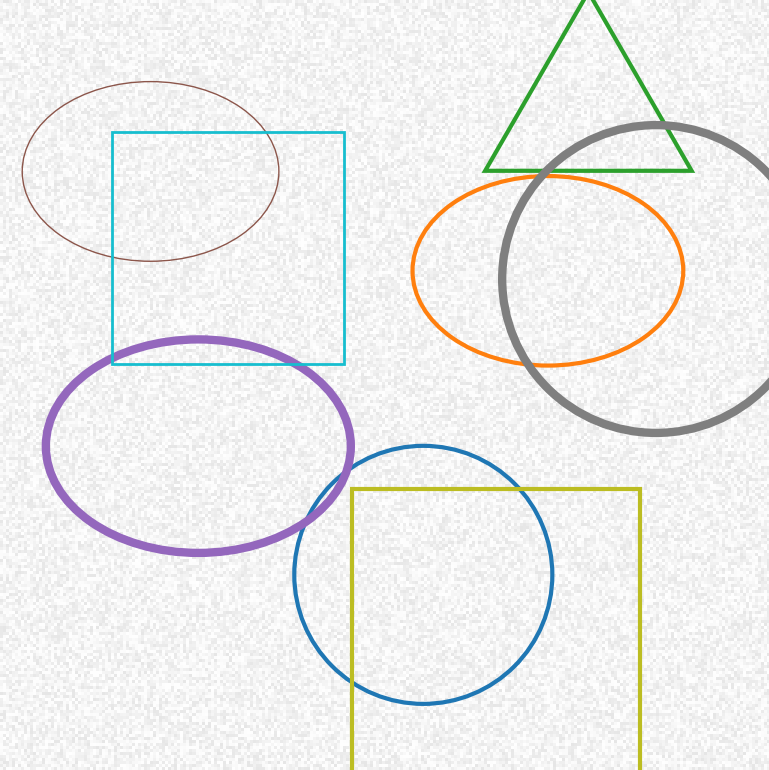[{"shape": "circle", "thickness": 1.5, "radius": 0.84, "center": [0.55, 0.253]}, {"shape": "oval", "thickness": 1.5, "radius": 0.88, "center": [0.712, 0.648]}, {"shape": "triangle", "thickness": 1.5, "radius": 0.77, "center": [0.764, 0.856]}, {"shape": "oval", "thickness": 3, "radius": 0.99, "center": [0.258, 0.421]}, {"shape": "oval", "thickness": 0.5, "radius": 0.83, "center": [0.196, 0.777]}, {"shape": "circle", "thickness": 3, "radius": 1.0, "center": [0.852, 0.638]}, {"shape": "square", "thickness": 1.5, "radius": 0.93, "center": [0.644, 0.178]}, {"shape": "square", "thickness": 1, "radius": 0.75, "center": [0.297, 0.678]}]